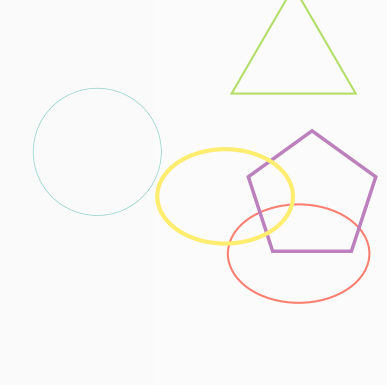[{"shape": "circle", "thickness": 0.5, "radius": 0.83, "center": [0.251, 0.606]}, {"shape": "oval", "thickness": 1.5, "radius": 0.91, "center": [0.771, 0.341]}, {"shape": "triangle", "thickness": 1.5, "radius": 0.92, "center": [0.758, 0.849]}, {"shape": "pentagon", "thickness": 2.5, "radius": 0.86, "center": [0.805, 0.487]}, {"shape": "oval", "thickness": 3, "radius": 0.88, "center": [0.581, 0.49]}]